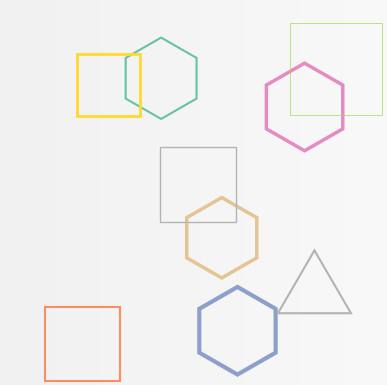[{"shape": "hexagon", "thickness": 1.5, "radius": 0.53, "center": [0.416, 0.797]}, {"shape": "square", "thickness": 1.5, "radius": 0.48, "center": [0.213, 0.107]}, {"shape": "hexagon", "thickness": 3, "radius": 0.57, "center": [0.613, 0.141]}, {"shape": "hexagon", "thickness": 2.5, "radius": 0.57, "center": [0.786, 0.722]}, {"shape": "square", "thickness": 0.5, "radius": 0.6, "center": [0.867, 0.82]}, {"shape": "square", "thickness": 2, "radius": 0.4, "center": [0.28, 0.778]}, {"shape": "hexagon", "thickness": 2.5, "radius": 0.52, "center": [0.572, 0.382]}, {"shape": "square", "thickness": 1, "radius": 0.49, "center": [0.512, 0.521]}, {"shape": "triangle", "thickness": 1.5, "radius": 0.54, "center": [0.811, 0.241]}]